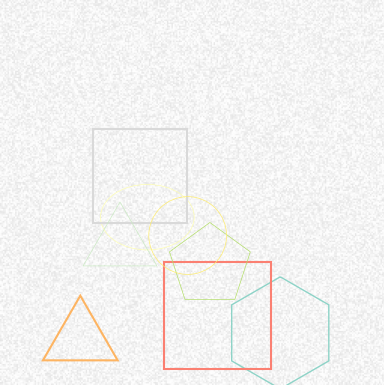[{"shape": "hexagon", "thickness": 1, "radius": 0.73, "center": [0.728, 0.135]}, {"shape": "oval", "thickness": 0.5, "radius": 0.61, "center": [0.383, 0.436]}, {"shape": "square", "thickness": 1.5, "radius": 0.7, "center": [0.565, 0.181]}, {"shape": "triangle", "thickness": 1.5, "radius": 0.56, "center": [0.209, 0.12]}, {"shape": "pentagon", "thickness": 0.5, "radius": 0.55, "center": [0.545, 0.312]}, {"shape": "square", "thickness": 1.5, "radius": 0.61, "center": [0.362, 0.542]}, {"shape": "triangle", "thickness": 0.5, "radius": 0.55, "center": [0.312, 0.365]}, {"shape": "circle", "thickness": 0.5, "radius": 0.5, "center": [0.487, 0.388]}]